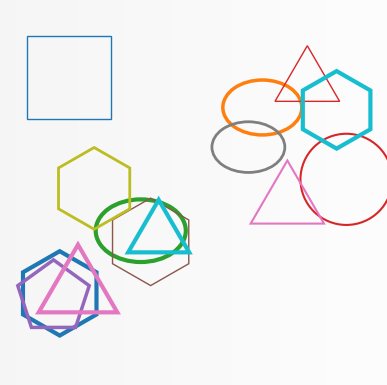[{"shape": "square", "thickness": 1, "radius": 0.54, "center": [0.178, 0.799]}, {"shape": "hexagon", "thickness": 3, "radius": 0.55, "center": [0.154, 0.238]}, {"shape": "oval", "thickness": 2.5, "radius": 0.51, "center": [0.677, 0.721]}, {"shape": "oval", "thickness": 3, "radius": 0.58, "center": [0.363, 0.401]}, {"shape": "circle", "thickness": 1.5, "radius": 0.59, "center": [0.894, 0.534]}, {"shape": "triangle", "thickness": 1, "radius": 0.48, "center": [0.793, 0.785]}, {"shape": "pentagon", "thickness": 2.5, "radius": 0.48, "center": [0.138, 0.228]}, {"shape": "hexagon", "thickness": 1, "radius": 0.57, "center": [0.389, 0.372]}, {"shape": "triangle", "thickness": 1.5, "radius": 0.55, "center": [0.742, 0.474]}, {"shape": "triangle", "thickness": 3, "radius": 0.59, "center": [0.201, 0.247]}, {"shape": "oval", "thickness": 2, "radius": 0.47, "center": [0.641, 0.618]}, {"shape": "hexagon", "thickness": 2, "radius": 0.53, "center": [0.243, 0.511]}, {"shape": "triangle", "thickness": 3, "radius": 0.45, "center": [0.409, 0.39]}, {"shape": "hexagon", "thickness": 3, "radius": 0.5, "center": [0.869, 0.715]}]